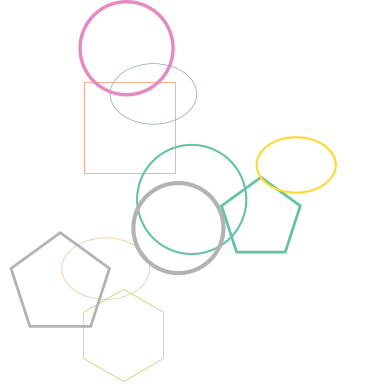[{"shape": "circle", "thickness": 1.5, "radius": 0.71, "center": [0.498, 0.482]}, {"shape": "pentagon", "thickness": 2, "radius": 0.54, "center": [0.678, 0.432]}, {"shape": "square", "thickness": 0.5, "radius": 0.59, "center": [0.336, 0.668]}, {"shape": "oval", "thickness": 0.5, "radius": 0.56, "center": [0.399, 0.756]}, {"shape": "circle", "thickness": 2.5, "radius": 0.6, "center": [0.329, 0.875]}, {"shape": "hexagon", "thickness": 0.5, "radius": 0.6, "center": [0.321, 0.129]}, {"shape": "oval", "thickness": 1.5, "radius": 0.51, "center": [0.769, 0.572]}, {"shape": "oval", "thickness": 0.5, "radius": 0.57, "center": [0.275, 0.302]}, {"shape": "pentagon", "thickness": 2, "radius": 0.67, "center": [0.157, 0.261]}, {"shape": "circle", "thickness": 3, "radius": 0.58, "center": [0.463, 0.408]}]